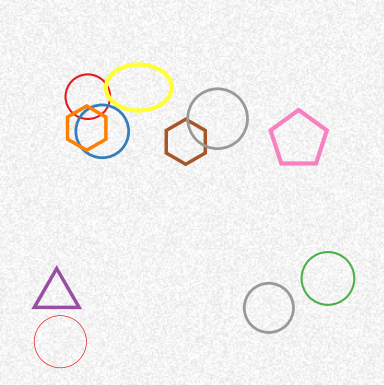[{"shape": "circle", "thickness": 0.5, "radius": 0.34, "center": [0.157, 0.112]}, {"shape": "circle", "thickness": 1.5, "radius": 0.29, "center": [0.228, 0.749]}, {"shape": "circle", "thickness": 2, "radius": 0.34, "center": [0.266, 0.659]}, {"shape": "circle", "thickness": 1.5, "radius": 0.34, "center": [0.852, 0.277]}, {"shape": "triangle", "thickness": 2.5, "radius": 0.34, "center": [0.147, 0.235]}, {"shape": "hexagon", "thickness": 2.5, "radius": 0.29, "center": [0.225, 0.667]}, {"shape": "oval", "thickness": 3, "radius": 0.43, "center": [0.36, 0.773]}, {"shape": "hexagon", "thickness": 2.5, "radius": 0.29, "center": [0.483, 0.632]}, {"shape": "pentagon", "thickness": 3, "radius": 0.38, "center": [0.776, 0.638]}, {"shape": "circle", "thickness": 2, "radius": 0.39, "center": [0.565, 0.692]}, {"shape": "circle", "thickness": 2, "radius": 0.32, "center": [0.698, 0.2]}]